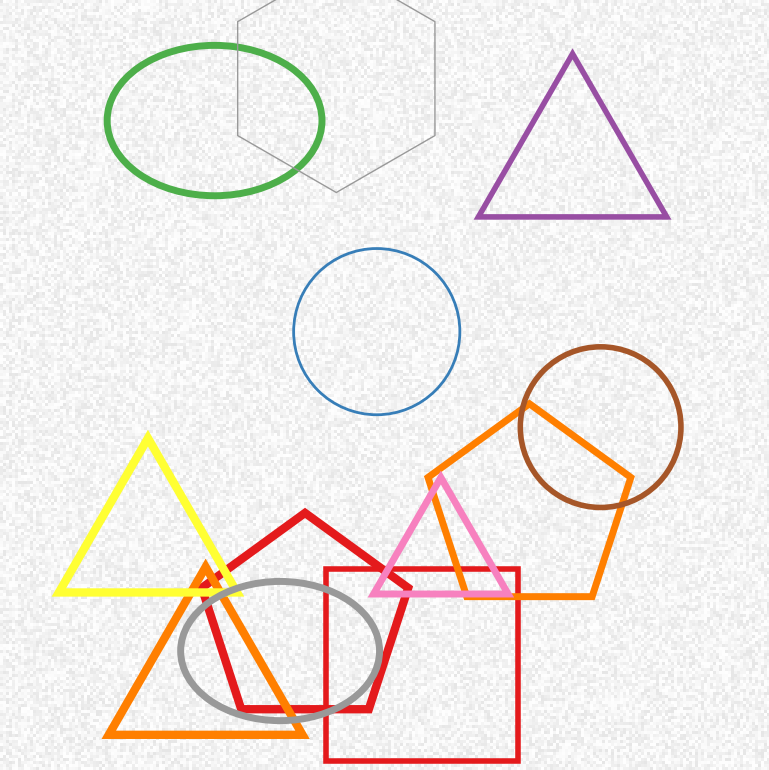[{"shape": "pentagon", "thickness": 3, "radius": 0.7, "center": [0.396, 0.193]}, {"shape": "square", "thickness": 2, "radius": 0.62, "center": [0.548, 0.136]}, {"shape": "circle", "thickness": 1, "radius": 0.54, "center": [0.489, 0.569]}, {"shape": "oval", "thickness": 2.5, "radius": 0.7, "center": [0.279, 0.843]}, {"shape": "triangle", "thickness": 2, "radius": 0.71, "center": [0.744, 0.789]}, {"shape": "triangle", "thickness": 3, "radius": 0.73, "center": [0.267, 0.118]}, {"shape": "pentagon", "thickness": 2.5, "radius": 0.69, "center": [0.688, 0.337]}, {"shape": "triangle", "thickness": 3, "radius": 0.67, "center": [0.192, 0.297]}, {"shape": "circle", "thickness": 2, "radius": 0.52, "center": [0.78, 0.445]}, {"shape": "triangle", "thickness": 2.5, "radius": 0.5, "center": [0.573, 0.279]}, {"shape": "hexagon", "thickness": 0.5, "radius": 0.74, "center": [0.437, 0.898]}, {"shape": "oval", "thickness": 2.5, "radius": 0.65, "center": [0.364, 0.154]}]